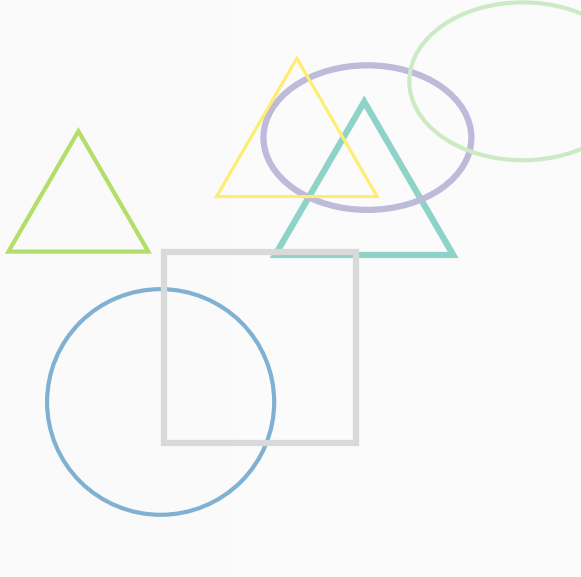[{"shape": "triangle", "thickness": 3, "radius": 0.88, "center": [0.627, 0.646]}, {"shape": "oval", "thickness": 3, "radius": 0.89, "center": [0.632, 0.761]}, {"shape": "circle", "thickness": 2, "radius": 0.98, "center": [0.276, 0.303]}, {"shape": "triangle", "thickness": 2, "radius": 0.7, "center": [0.135, 0.633]}, {"shape": "square", "thickness": 3, "radius": 0.83, "center": [0.447, 0.398]}, {"shape": "oval", "thickness": 2, "radius": 0.98, "center": [0.899, 0.858]}, {"shape": "triangle", "thickness": 1.5, "radius": 0.8, "center": [0.511, 0.739]}]